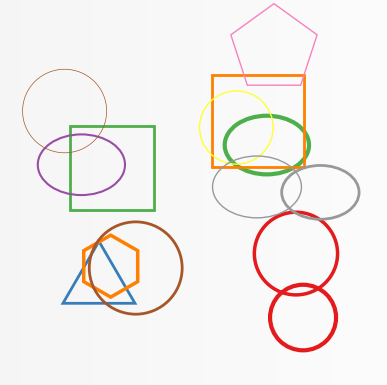[{"shape": "circle", "thickness": 3, "radius": 0.43, "center": [0.782, 0.175]}, {"shape": "circle", "thickness": 2.5, "radius": 0.54, "center": [0.764, 0.341]}, {"shape": "triangle", "thickness": 2, "radius": 0.54, "center": [0.255, 0.266]}, {"shape": "square", "thickness": 2, "radius": 0.54, "center": [0.29, 0.564]}, {"shape": "oval", "thickness": 3, "radius": 0.54, "center": [0.689, 0.623]}, {"shape": "oval", "thickness": 1.5, "radius": 0.56, "center": [0.21, 0.572]}, {"shape": "square", "thickness": 2, "radius": 0.59, "center": [0.666, 0.686]}, {"shape": "hexagon", "thickness": 2.5, "radius": 0.4, "center": [0.286, 0.309]}, {"shape": "circle", "thickness": 1, "radius": 0.48, "center": [0.61, 0.669]}, {"shape": "circle", "thickness": 2, "radius": 0.6, "center": [0.35, 0.304]}, {"shape": "circle", "thickness": 0.5, "radius": 0.54, "center": [0.167, 0.712]}, {"shape": "pentagon", "thickness": 1, "radius": 0.59, "center": [0.707, 0.873]}, {"shape": "oval", "thickness": 2, "radius": 0.5, "center": [0.827, 0.5]}, {"shape": "oval", "thickness": 1, "radius": 0.57, "center": [0.663, 0.514]}]